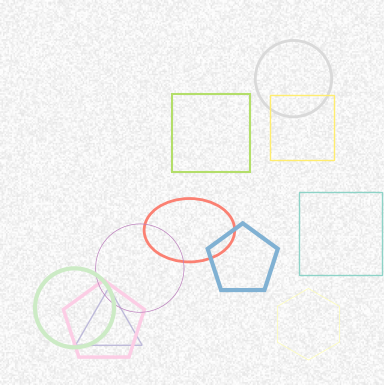[{"shape": "square", "thickness": 1, "radius": 0.54, "center": [0.885, 0.393]}, {"shape": "hexagon", "thickness": 0.5, "radius": 0.46, "center": [0.801, 0.158]}, {"shape": "triangle", "thickness": 1, "radius": 0.5, "center": [0.283, 0.153]}, {"shape": "oval", "thickness": 2, "radius": 0.59, "center": [0.492, 0.402]}, {"shape": "pentagon", "thickness": 3, "radius": 0.48, "center": [0.63, 0.324]}, {"shape": "square", "thickness": 1.5, "radius": 0.51, "center": [0.547, 0.655]}, {"shape": "pentagon", "thickness": 2.5, "radius": 0.55, "center": [0.27, 0.162]}, {"shape": "circle", "thickness": 2, "radius": 0.5, "center": [0.762, 0.796]}, {"shape": "circle", "thickness": 0.5, "radius": 0.57, "center": [0.363, 0.304]}, {"shape": "circle", "thickness": 3, "radius": 0.51, "center": [0.194, 0.2]}, {"shape": "square", "thickness": 1, "radius": 0.42, "center": [0.784, 0.669]}]